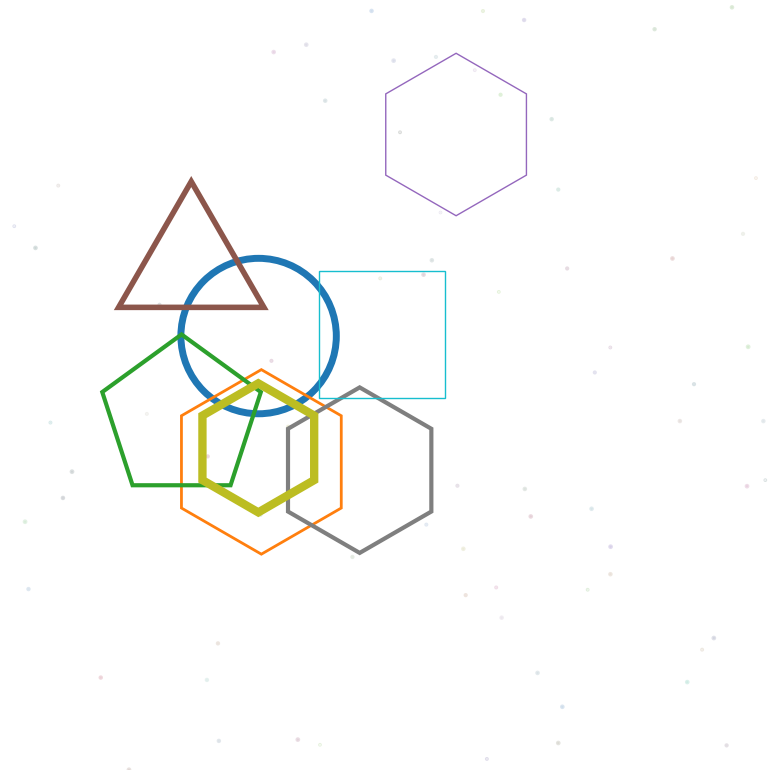[{"shape": "circle", "thickness": 2.5, "radius": 0.5, "center": [0.336, 0.564]}, {"shape": "hexagon", "thickness": 1, "radius": 0.6, "center": [0.339, 0.4]}, {"shape": "pentagon", "thickness": 1.5, "radius": 0.54, "center": [0.236, 0.457]}, {"shape": "hexagon", "thickness": 0.5, "radius": 0.53, "center": [0.592, 0.825]}, {"shape": "triangle", "thickness": 2, "radius": 0.54, "center": [0.248, 0.655]}, {"shape": "hexagon", "thickness": 1.5, "radius": 0.54, "center": [0.467, 0.389]}, {"shape": "hexagon", "thickness": 3, "radius": 0.42, "center": [0.335, 0.418]}, {"shape": "square", "thickness": 0.5, "radius": 0.41, "center": [0.496, 0.566]}]